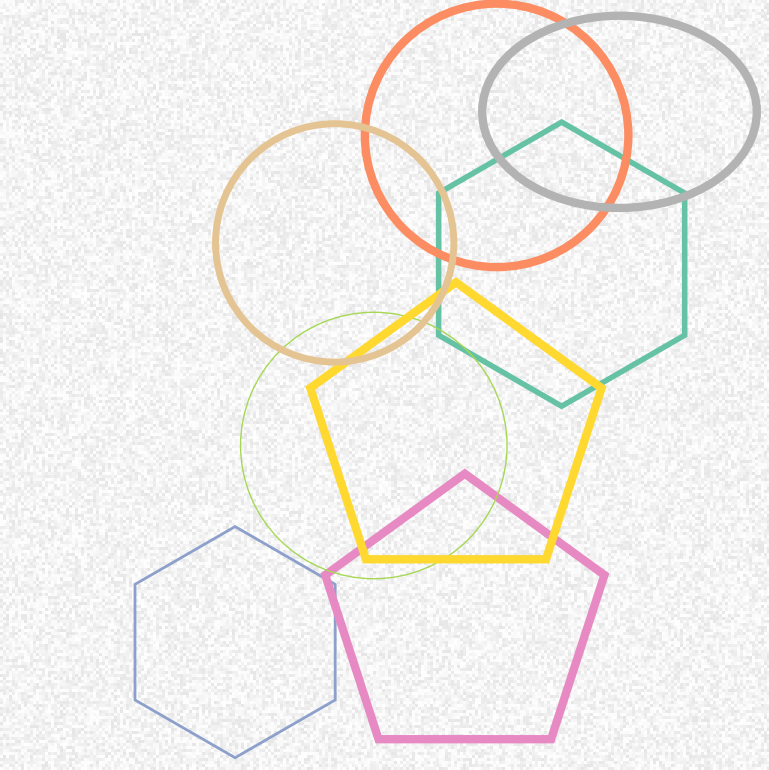[{"shape": "hexagon", "thickness": 2, "radius": 0.92, "center": [0.729, 0.657]}, {"shape": "circle", "thickness": 3, "radius": 0.86, "center": [0.645, 0.824]}, {"shape": "hexagon", "thickness": 1, "radius": 0.75, "center": [0.305, 0.166]}, {"shape": "pentagon", "thickness": 3, "radius": 0.95, "center": [0.604, 0.194]}, {"shape": "circle", "thickness": 0.5, "radius": 0.87, "center": [0.485, 0.421]}, {"shape": "pentagon", "thickness": 3, "radius": 0.99, "center": [0.592, 0.435]}, {"shape": "circle", "thickness": 2.5, "radius": 0.77, "center": [0.435, 0.685]}, {"shape": "oval", "thickness": 3, "radius": 0.89, "center": [0.805, 0.855]}]